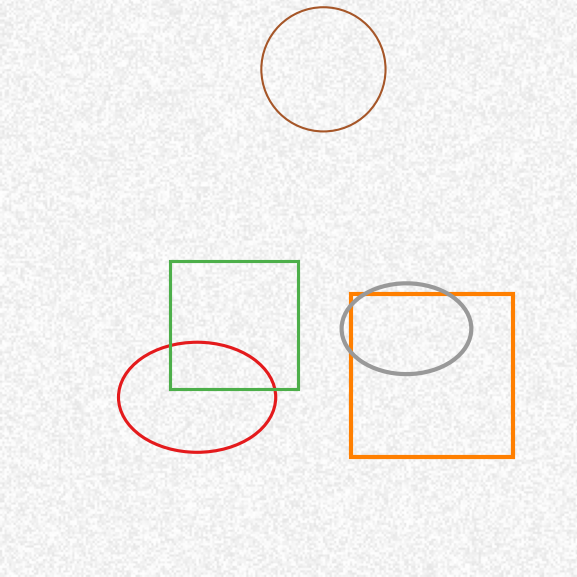[{"shape": "oval", "thickness": 1.5, "radius": 0.68, "center": [0.341, 0.311]}, {"shape": "square", "thickness": 1.5, "radius": 0.55, "center": [0.405, 0.436]}, {"shape": "square", "thickness": 2, "radius": 0.7, "center": [0.748, 0.349]}, {"shape": "circle", "thickness": 1, "radius": 0.54, "center": [0.56, 0.879]}, {"shape": "oval", "thickness": 2, "radius": 0.56, "center": [0.704, 0.43]}]